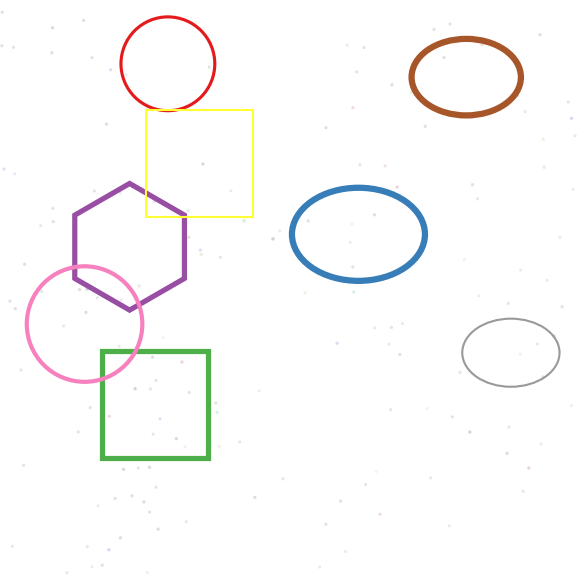[{"shape": "circle", "thickness": 1.5, "radius": 0.41, "center": [0.291, 0.889]}, {"shape": "oval", "thickness": 3, "radius": 0.58, "center": [0.621, 0.593]}, {"shape": "square", "thickness": 2.5, "radius": 0.46, "center": [0.268, 0.299]}, {"shape": "hexagon", "thickness": 2.5, "radius": 0.55, "center": [0.224, 0.572]}, {"shape": "square", "thickness": 1, "radius": 0.46, "center": [0.345, 0.716]}, {"shape": "oval", "thickness": 3, "radius": 0.47, "center": [0.807, 0.866]}, {"shape": "circle", "thickness": 2, "radius": 0.5, "center": [0.146, 0.438]}, {"shape": "oval", "thickness": 1, "radius": 0.42, "center": [0.885, 0.388]}]